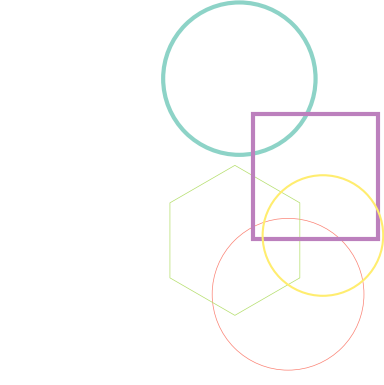[{"shape": "circle", "thickness": 3, "radius": 0.99, "center": [0.622, 0.796]}, {"shape": "circle", "thickness": 0.5, "radius": 0.99, "center": [0.748, 0.236]}, {"shape": "hexagon", "thickness": 0.5, "radius": 0.97, "center": [0.61, 0.376]}, {"shape": "square", "thickness": 3, "radius": 0.81, "center": [0.82, 0.541]}, {"shape": "circle", "thickness": 1.5, "radius": 0.78, "center": [0.839, 0.388]}]